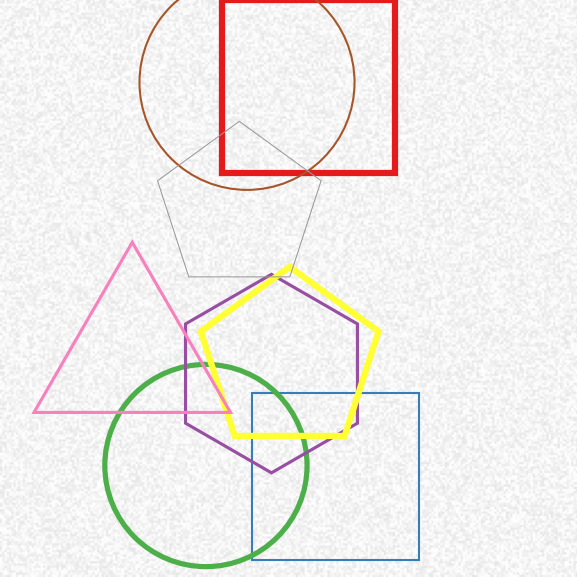[{"shape": "square", "thickness": 3, "radius": 0.75, "center": [0.534, 0.85]}, {"shape": "square", "thickness": 1, "radius": 0.72, "center": [0.581, 0.174]}, {"shape": "circle", "thickness": 2.5, "radius": 0.88, "center": [0.357, 0.193]}, {"shape": "hexagon", "thickness": 1.5, "radius": 0.86, "center": [0.47, 0.352]}, {"shape": "pentagon", "thickness": 3, "radius": 0.81, "center": [0.502, 0.375]}, {"shape": "circle", "thickness": 1, "radius": 0.93, "center": [0.428, 0.857]}, {"shape": "triangle", "thickness": 1.5, "radius": 0.98, "center": [0.229, 0.383]}, {"shape": "pentagon", "thickness": 0.5, "radius": 0.74, "center": [0.414, 0.64]}]